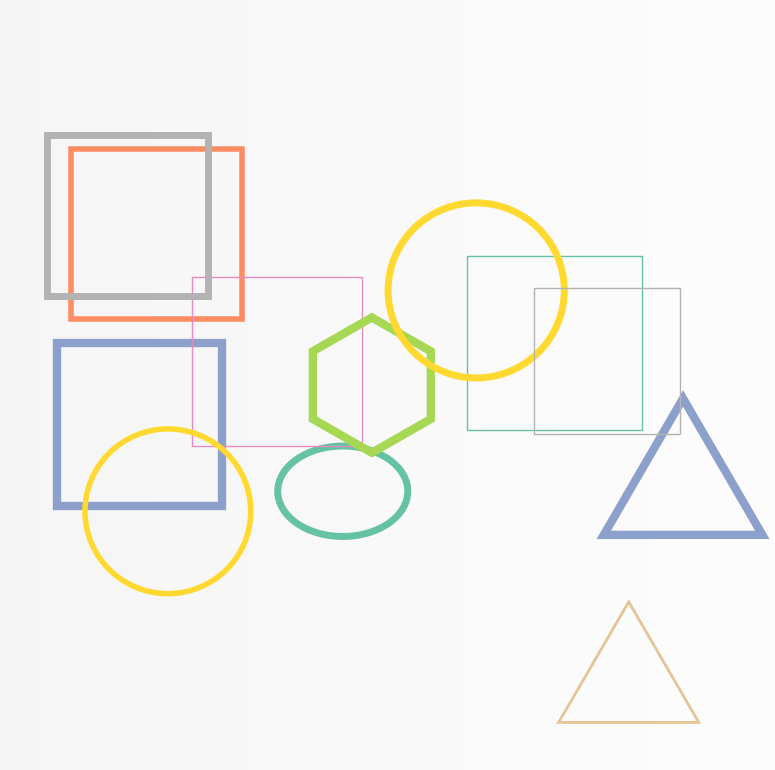[{"shape": "oval", "thickness": 2.5, "radius": 0.42, "center": [0.442, 0.362]}, {"shape": "square", "thickness": 0.5, "radius": 0.57, "center": [0.715, 0.554]}, {"shape": "square", "thickness": 2, "radius": 0.55, "center": [0.202, 0.696]}, {"shape": "triangle", "thickness": 3, "radius": 0.59, "center": [0.881, 0.364]}, {"shape": "square", "thickness": 3, "radius": 0.53, "center": [0.18, 0.449]}, {"shape": "square", "thickness": 0.5, "radius": 0.55, "center": [0.358, 0.53]}, {"shape": "hexagon", "thickness": 3, "radius": 0.44, "center": [0.48, 0.5]}, {"shape": "circle", "thickness": 2, "radius": 0.53, "center": [0.217, 0.336]}, {"shape": "circle", "thickness": 2.5, "radius": 0.57, "center": [0.614, 0.623]}, {"shape": "triangle", "thickness": 1, "radius": 0.52, "center": [0.811, 0.114]}, {"shape": "square", "thickness": 2.5, "radius": 0.52, "center": [0.165, 0.72]}, {"shape": "square", "thickness": 0.5, "radius": 0.47, "center": [0.783, 0.531]}]